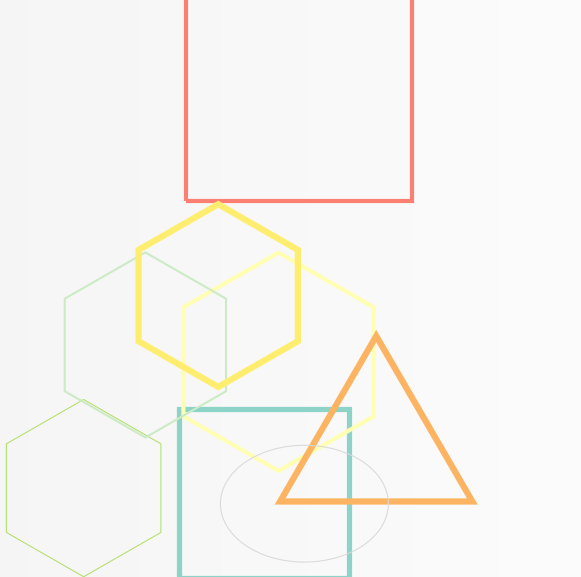[{"shape": "square", "thickness": 2.5, "radius": 0.73, "center": [0.455, 0.145]}, {"shape": "hexagon", "thickness": 2, "radius": 0.94, "center": [0.479, 0.373]}, {"shape": "square", "thickness": 2, "radius": 0.97, "center": [0.515, 0.845]}, {"shape": "triangle", "thickness": 3, "radius": 0.95, "center": [0.647, 0.226]}, {"shape": "hexagon", "thickness": 0.5, "radius": 0.77, "center": [0.144, 0.154]}, {"shape": "oval", "thickness": 0.5, "radius": 0.72, "center": [0.524, 0.127]}, {"shape": "hexagon", "thickness": 1, "radius": 0.8, "center": [0.25, 0.402]}, {"shape": "hexagon", "thickness": 3, "radius": 0.79, "center": [0.375, 0.487]}]